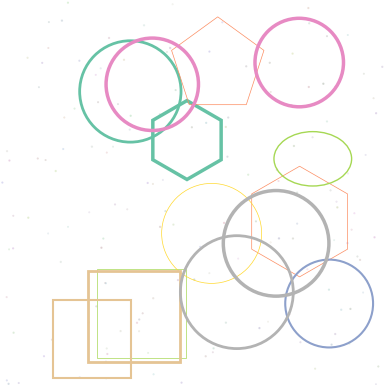[{"shape": "circle", "thickness": 2, "radius": 0.66, "center": [0.339, 0.762]}, {"shape": "hexagon", "thickness": 2.5, "radius": 0.51, "center": [0.486, 0.636]}, {"shape": "pentagon", "thickness": 0.5, "radius": 0.63, "center": [0.566, 0.83]}, {"shape": "hexagon", "thickness": 0.5, "radius": 0.72, "center": [0.778, 0.425]}, {"shape": "circle", "thickness": 1.5, "radius": 0.57, "center": [0.855, 0.212]}, {"shape": "circle", "thickness": 2.5, "radius": 0.57, "center": [0.777, 0.838]}, {"shape": "circle", "thickness": 2.5, "radius": 0.6, "center": [0.396, 0.781]}, {"shape": "square", "thickness": 0.5, "radius": 0.58, "center": [0.368, 0.186]}, {"shape": "oval", "thickness": 1, "radius": 0.5, "center": [0.812, 0.588]}, {"shape": "circle", "thickness": 0.5, "radius": 0.65, "center": [0.55, 0.394]}, {"shape": "square", "thickness": 1.5, "radius": 0.5, "center": [0.239, 0.119]}, {"shape": "square", "thickness": 2, "radius": 0.6, "center": [0.348, 0.178]}, {"shape": "circle", "thickness": 2, "radius": 0.73, "center": [0.615, 0.241]}, {"shape": "circle", "thickness": 2.5, "radius": 0.69, "center": [0.717, 0.368]}]